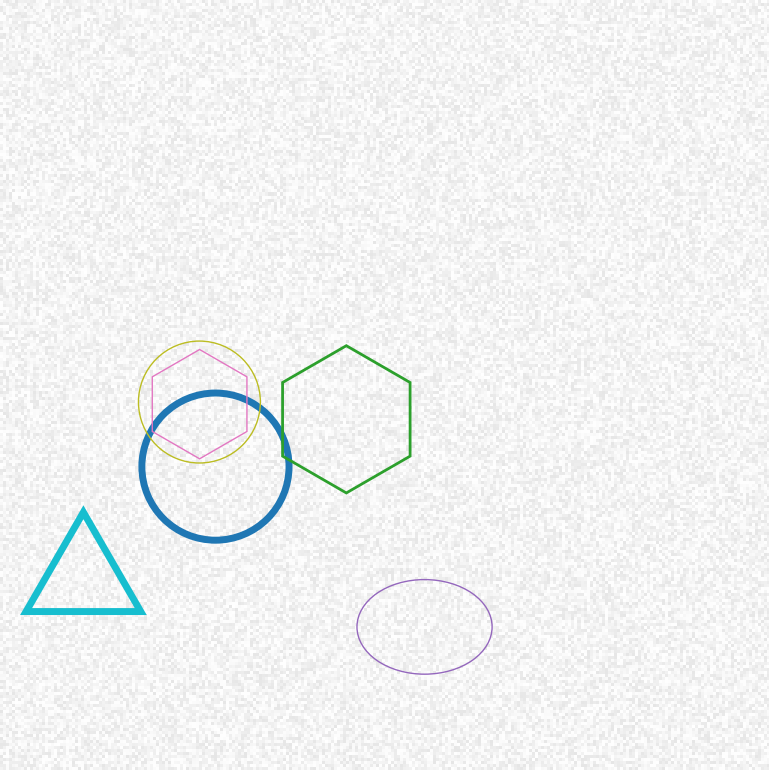[{"shape": "circle", "thickness": 2.5, "radius": 0.48, "center": [0.28, 0.394]}, {"shape": "hexagon", "thickness": 1, "radius": 0.48, "center": [0.45, 0.455]}, {"shape": "oval", "thickness": 0.5, "radius": 0.44, "center": [0.551, 0.186]}, {"shape": "hexagon", "thickness": 0.5, "radius": 0.35, "center": [0.259, 0.475]}, {"shape": "circle", "thickness": 0.5, "radius": 0.4, "center": [0.259, 0.478]}, {"shape": "triangle", "thickness": 2.5, "radius": 0.43, "center": [0.108, 0.249]}]